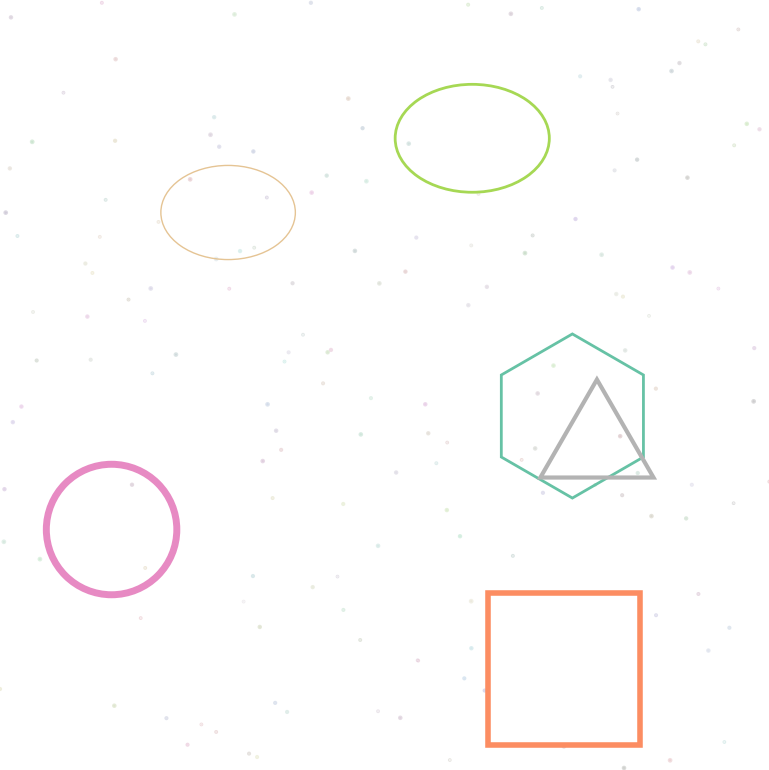[{"shape": "hexagon", "thickness": 1, "radius": 0.53, "center": [0.743, 0.46]}, {"shape": "square", "thickness": 2, "radius": 0.49, "center": [0.732, 0.131]}, {"shape": "circle", "thickness": 2.5, "radius": 0.42, "center": [0.145, 0.312]}, {"shape": "oval", "thickness": 1, "radius": 0.5, "center": [0.613, 0.82]}, {"shape": "oval", "thickness": 0.5, "radius": 0.44, "center": [0.296, 0.724]}, {"shape": "triangle", "thickness": 1.5, "radius": 0.42, "center": [0.775, 0.422]}]